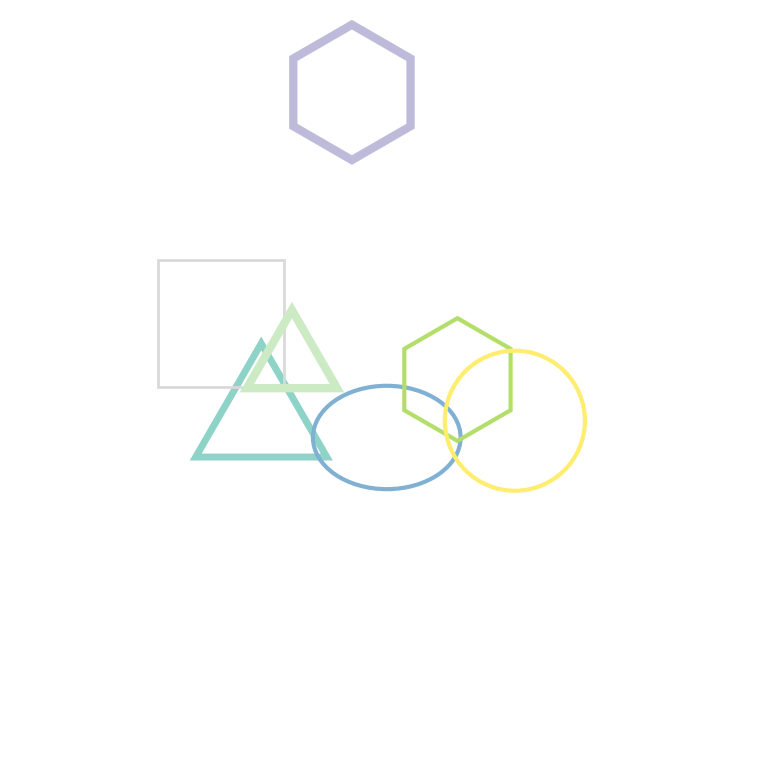[{"shape": "triangle", "thickness": 2.5, "radius": 0.49, "center": [0.339, 0.456]}, {"shape": "hexagon", "thickness": 3, "radius": 0.44, "center": [0.457, 0.88]}, {"shape": "oval", "thickness": 1.5, "radius": 0.48, "center": [0.502, 0.432]}, {"shape": "hexagon", "thickness": 1.5, "radius": 0.4, "center": [0.594, 0.507]}, {"shape": "square", "thickness": 1, "radius": 0.41, "center": [0.287, 0.58]}, {"shape": "triangle", "thickness": 3, "radius": 0.34, "center": [0.379, 0.53]}, {"shape": "circle", "thickness": 1.5, "radius": 0.45, "center": [0.669, 0.454]}]